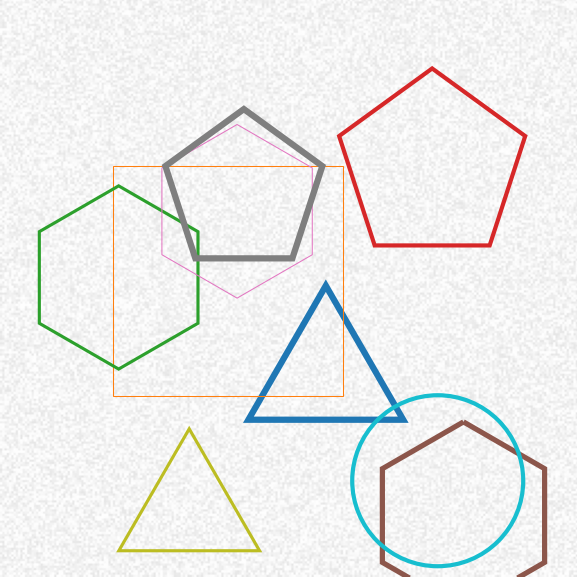[{"shape": "triangle", "thickness": 3, "radius": 0.77, "center": [0.564, 0.35]}, {"shape": "square", "thickness": 0.5, "radius": 0.99, "center": [0.395, 0.513]}, {"shape": "hexagon", "thickness": 1.5, "radius": 0.79, "center": [0.205, 0.519]}, {"shape": "pentagon", "thickness": 2, "radius": 0.85, "center": [0.748, 0.711]}, {"shape": "hexagon", "thickness": 2.5, "radius": 0.81, "center": [0.803, 0.106]}, {"shape": "hexagon", "thickness": 0.5, "radius": 0.75, "center": [0.411, 0.633]}, {"shape": "pentagon", "thickness": 3, "radius": 0.71, "center": [0.422, 0.667]}, {"shape": "triangle", "thickness": 1.5, "radius": 0.7, "center": [0.328, 0.116]}, {"shape": "circle", "thickness": 2, "radius": 0.74, "center": [0.758, 0.167]}]